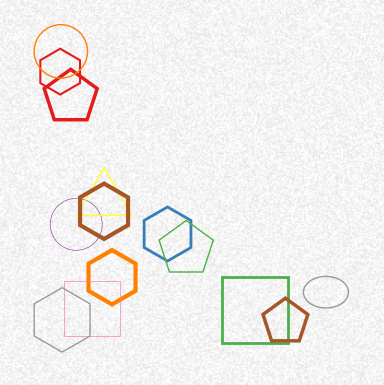[{"shape": "pentagon", "thickness": 2.5, "radius": 0.36, "center": [0.184, 0.748]}, {"shape": "hexagon", "thickness": 1.5, "radius": 0.3, "center": [0.156, 0.814]}, {"shape": "hexagon", "thickness": 2, "radius": 0.35, "center": [0.435, 0.392]}, {"shape": "square", "thickness": 2, "radius": 0.43, "center": [0.661, 0.194]}, {"shape": "pentagon", "thickness": 1, "radius": 0.37, "center": [0.484, 0.353]}, {"shape": "circle", "thickness": 0.5, "radius": 0.34, "center": [0.198, 0.417]}, {"shape": "circle", "thickness": 1, "radius": 0.35, "center": [0.158, 0.867]}, {"shape": "hexagon", "thickness": 3, "radius": 0.35, "center": [0.291, 0.28]}, {"shape": "triangle", "thickness": 1, "radius": 0.41, "center": [0.271, 0.482]}, {"shape": "hexagon", "thickness": 3, "radius": 0.36, "center": [0.27, 0.451]}, {"shape": "pentagon", "thickness": 2.5, "radius": 0.31, "center": [0.741, 0.164]}, {"shape": "square", "thickness": 0.5, "radius": 0.36, "center": [0.239, 0.199]}, {"shape": "oval", "thickness": 1, "radius": 0.29, "center": [0.847, 0.241]}, {"shape": "hexagon", "thickness": 1, "radius": 0.42, "center": [0.161, 0.169]}]